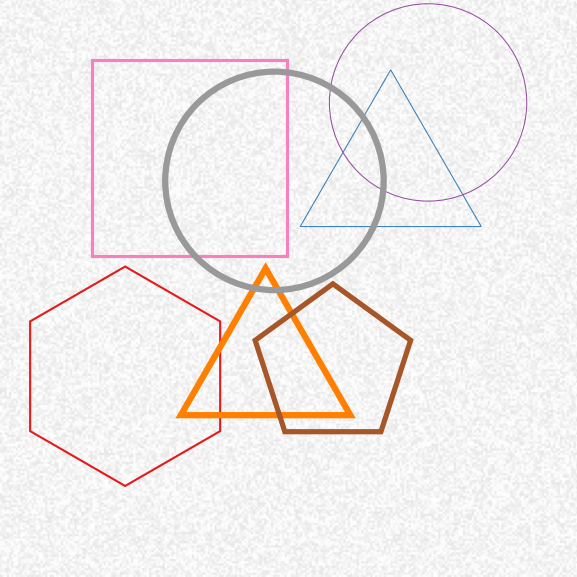[{"shape": "hexagon", "thickness": 1, "radius": 0.95, "center": [0.217, 0.348]}, {"shape": "triangle", "thickness": 0.5, "radius": 0.9, "center": [0.677, 0.697]}, {"shape": "circle", "thickness": 0.5, "radius": 0.85, "center": [0.741, 0.822]}, {"shape": "triangle", "thickness": 3, "radius": 0.85, "center": [0.46, 0.365]}, {"shape": "pentagon", "thickness": 2.5, "radius": 0.71, "center": [0.576, 0.366]}, {"shape": "square", "thickness": 1.5, "radius": 0.85, "center": [0.328, 0.726]}, {"shape": "circle", "thickness": 3, "radius": 0.95, "center": [0.475, 0.686]}]